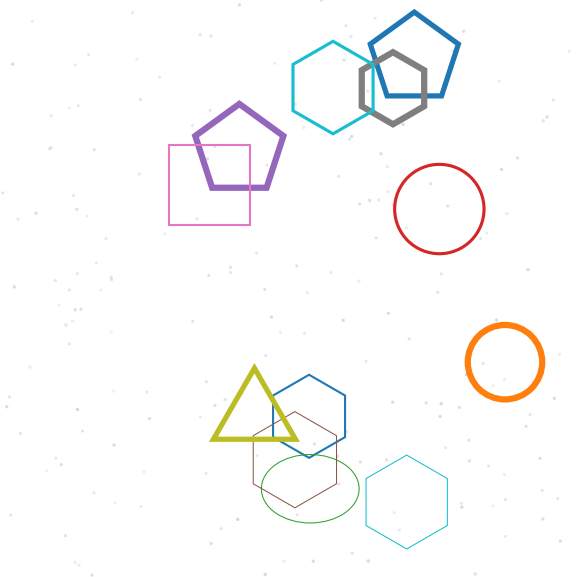[{"shape": "hexagon", "thickness": 1, "radius": 0.36, "center": [0.535, 0.278]}, {"shape": "pentagon", "thickness": 2.5, "radius": 0.4, "center": [0.717, 0.898]}, {"shape": "circle", "thickness": 3, "radius": 0.32, "center": [0.874, 0.372]}, {"shape": "oval", "thickness": 0.5, "radius": 0.42, "center": [0.537, 0.153]}, {"shape": "circle", "thickness": 1.5, "radius": 0.39, "center": [0.761, 0.637]}, {"shape": "pentagon", "thickness": 3, "radius": 0.4, "center": [0.414, 0.739]}, {"shape": "hexagon", "thickness": 0.5, "radius": 0.42, "center": [0.511, 0.203]}, {"shape": "square", "thickness": 1, "radius": 0.35, "center": [0.363, 0.678]}, {"shape": "hexagon", "thickness": 3, "radius": 0.31, "center": [0.68, 0.846]}, {"shape": "triangle", "thickness": 2.5, "radius": 0.41, "center": [0.441, 0.28]}, {"shape": "hexagon", "thickness": 0.5, "radius": 0.41, "center": [0.704, 0.13]}, {"shape": "hexagon", "thickness": 1.5, "radius": 0.4, "center": [0.577, 0.848]}]